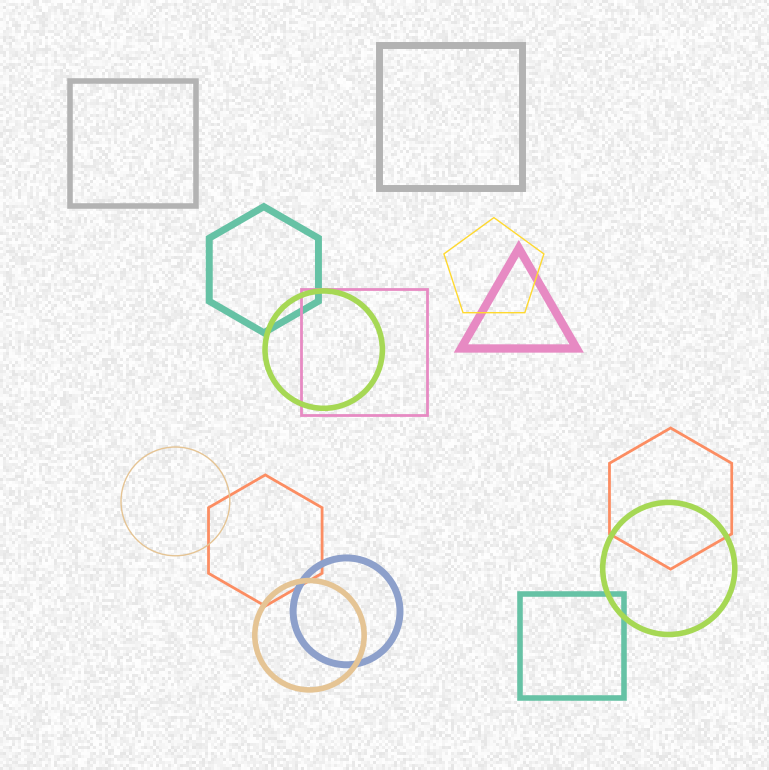[{"shape": "square", "thickness": 2, "radius": 0.34, "center": [0.743, 0.161]}, {"shape": "hexagon", "thickness": 2.5, "radius": 0.41, "center": [0.343, 0.65]}, {"shape": "hexagon", "thickness": 1, "radius": 0.43, "center": [0.345, 0.298]}, {"shape": "hexagon", "thickness": 1, "radius": 0.46, "center": [0.871, 0.352]}, {"shape": "circle", "thickness": 2.5, "radius": 0.35, "center": [0.45, 0.206]}, {"shape": "triangle", "thickness": 3, "radius": 0.43, "center": [0.674, 0.591]}, {"shape": "square", "thickness": 1, "radius": 0.41, "center": [0.473, 0.543]}, {"shape": "circle", "thickness": 2, "radius": 0.38, "center": [0.42, 0.546]}, {"shape": "circle", "thickness": 2, "radius": 0.43, "center": [0.868, 0.262]}, {"shape": "pentagon", "thickness": 0.5, "radius": 0.34, "center": [0.641, 0.649]}, {"shape": "circle", "thickness": 2, "radius": 0.36, "center": [0.402, 0.175]}, {"shape": "circle", "thickness": 0.5, "radius": 0.35, "center": [0.228, 0.349]}, {"shape": "square", "thickness": 2.5, "radius": 0.46, "center": [0.585, 0.849]}, {"shape": "square", "thickness": 2, "radius": 0.41, "center": [0.173, 0.814]}]